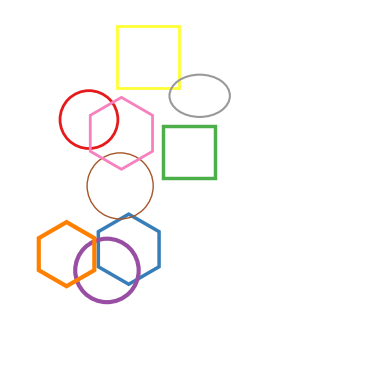[{"shape": "circle", "thickness": 2, "radius": 0.38, "center": [0.231, 0.689]}, {"shape": "hexagon", "thickness": 2.5, "radius": 0.46, "center": [0.334, 0.353]}, {"shape": "square", "thickness": 2.5, "radius": 0.34, "center": [0.491, 0.605]}, {"shape": "circle", "thickness": 3, "radius": 0.41, "center": [0.278, 0.298]}, {"shape": "hexagon", "thickness": 3, "radius": 0.42, "center": [0.173, 0.34]}, {"shape": "square", "thickness": 2, "radius": 0.4, "center": [0.384, 0.852]}, {"shape": "circle", "thickness": 1, "radius": 0.43, "center": [0.312, 0.517]}, {"shape": "hexagon", "thickness": 2, "radius": 0.47, "center": [0.315, 0.654]}, {"shape": "oval", "thickness": 1.5, "radius": 0.39, "center": [0.519, 0.751]}]